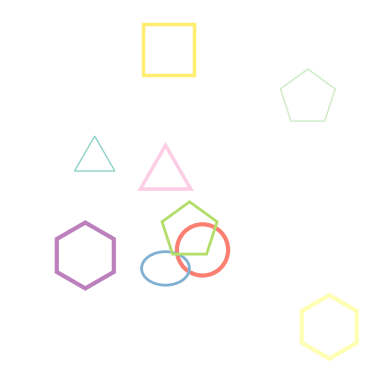[{"shape": "triangle", "thickness": 1, "radius": 0.3, "center": [0.246, 0.586]}, {"shape": "hexagon", "thickness": 3, "radius": 0.41, "center": [0.855, 0.151]}, {"shape": "circle", "thickness": 3, "radius": 0.33, "center": [0.526, 0.351]}, {"shape": "oval", "thickness": 2, "radius": 0.31, "center": [0.43, 0.303]}, {"shape": "pentagon", "thickness": 2, "radius": 0.38, "center": [0.492, 0.401]}, {"shape": "triangle", "thickness": 2.5, "radius": 0.38, "center": [0.43, 0.547]}, {"shape": "hexagon", "thickness": 3, "radius": 0.43, "center": [0.222, 0.336]}, {"shape": "pentagon", "thickness": 1, "radius": 0.37, "center": [0.8, 0.746]}, {"shape": "square", "thickness": 2.5, "radius": 0.33, "center": [0.437, 0.872]}]